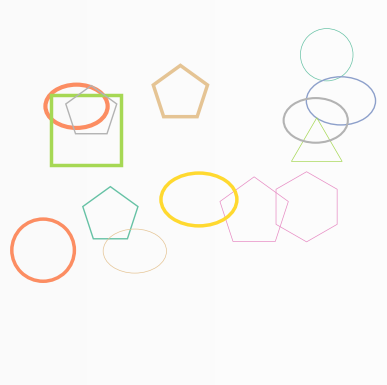[{"shape": "pentagon", "thickness": 1, "radius": 0.37, "center": [0.285, 0.44]}, {"shape": "circle", "thickness": 0.5, "radius": 0.34, "center": [0.843, 0.858]}, {"shape": "oval", "thickness": 3, "radius": 0.4, "center": [0.198, 0.724]}, {"shape": "circle", "thickness": 2.5, "radius": 0.4, "center": [0.111, 0.35]}, {"shape": "oval", "thickness": 1, "radius": 0.45, "center": [0.88, 0.738]}, {"shape": "pentagon", "thickness": 0.5, "radius": 0.46, "center": [0.656, 0.448]}, {"shape": "hexagon", "thickness": 0.5, "radius": 0.46, "center": [0.791, 0.463]}, {"shape": "square", "thickness": 2.5, "radius": 0.45, "center": [0.221, 0.662]}, {"shape": "triangle", "thickness": 0.5, "radius": 0.38, "center": [0.818, 0.619]}, {"shape": "oval", "thickness": 2.5, "radius": 0.49, "center": [0.513, 0.482]}, {"shape": "pentagon", "thickness": 2.5, "radius": 0.37, "center": [0.466, 0.756]}, {"shape": "oval", "thickness": 0.5, "radius": 0.41, "center": [0.348, 0.348]}, {"shape": "oval", "thickness": 1.5, "radius": 0.41, "center": [0.815, 0.687]}, {"shape": "pentagon", "thickness": 1, "radius": 0.35, "center": [0.236, 0.709]}]